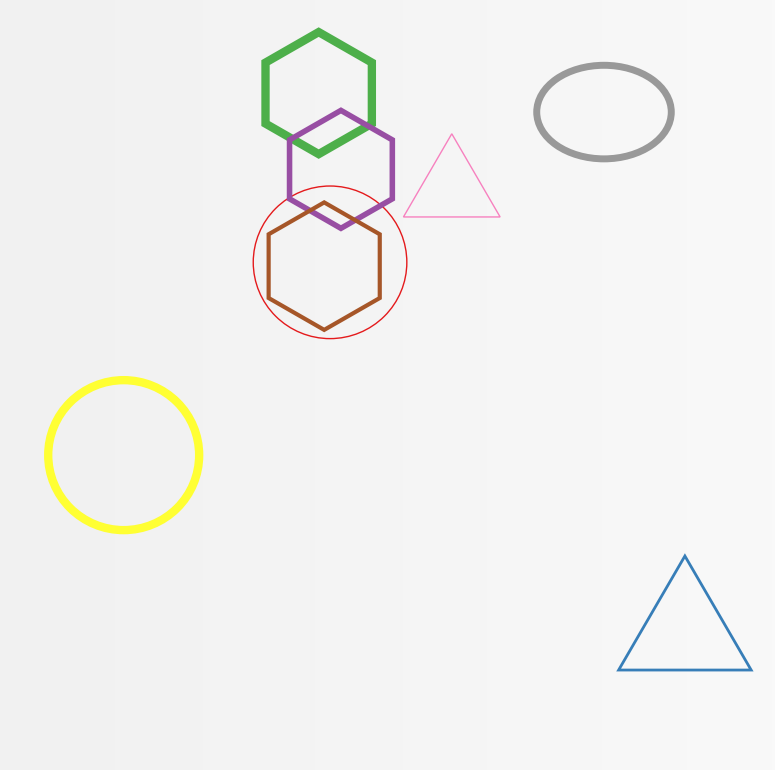[{"shape": "circle", "thickness": 0.5, "radius": 0.5, "center": [0.426, 0.659]}, {"shape": "triangle", "thickness": 1, "radius": 0.49, "center": [0.884, 0.179]}, {"shape": "hexagon", "thickness": 3, "radius": 0.4, "center": [0.411, 0.879]}, {"shape": "hexagon", "thickness": 2, "radius": 0.38, "center": [0.44, 0.78]}, {"shape": "circle", "thickness": 3, "radius": 0.49, "center": [0.16, 0.409]}, {"shape": "hexagon", "thickness": 1.5, "radius": 0.41, "center": [0.418, 0.654]}, {"shape": "triangle", "thickness": 0.5, "radius": 0.36, "center": [0.583, 0.754]}, {"shape": "oval", "thickness": 2.5, "radius": 0.43, "center": [0.779, 0.854]}]